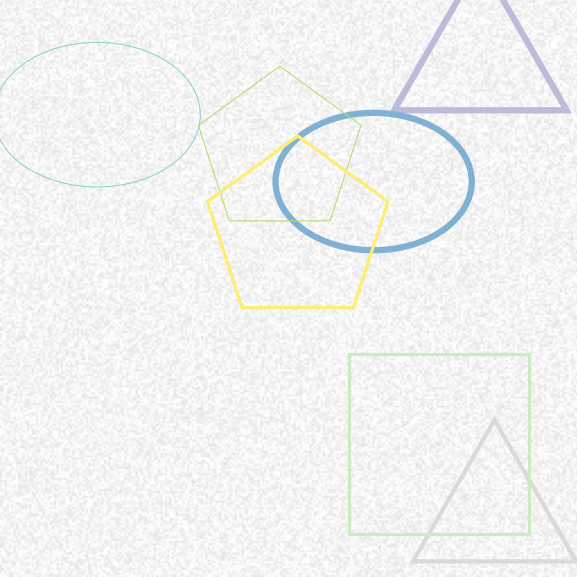[{"shape": "oval", "thickness": 0.5, "radius": 0.89, "center": [0.168, 0.801]}, {"shape": "triangle", "thickness": 3, "radius": 0.86, "center": [0.832, 0.894]}, {"shape": "oval", "thickness": 3, "radius": 0.85, "center": [0.647, 0.685]}, {"shape": "pentagon", "thickness": 0.5, "radius": 0.74, "center": [0.484, 0.736]}, {"shape": "triangle", "thickness": 2, "radius": 0.82, "center": [0.856, 0.109]}, {"shape": "square", "thickness": 1.5, "radius": 0.78, "center": [0.761, 0.231]}, {"shape": "pentagon", "thickness": 1.5, "radius": 0.82, "center": [0.516, 0.599]}]